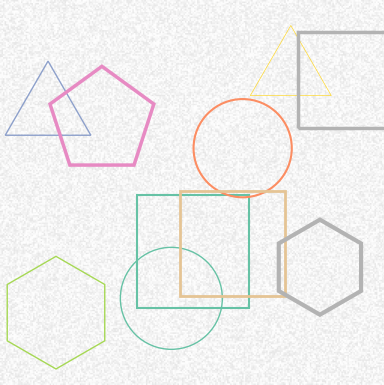[{"shape": "square", "thickness": 1.5, "radius": 0.73, "center": [0.501, 0.346]}, {"shape": "circle", "thickness": 1, "radius": 0.66, "center": [0.445, 0.225]}, {"shape": "circle", "thickness": 1.5, "radius": 0.64, "center": [0.63, 0.615]}, {"shape": "triangle", "thickness": 1, "radius": 0.64, "center": [0.125, 0.713]}, {"shape": "pentagon", "thickness": 2.5, "radius": 0.71, "center": [0.265, 0.686]}, {"shape": "hexagon", "thickness": 1, "radius": 0.73, "center": [0.145, 0.188]}, {"shape": "triangle", "thickness": 0.5, "radius": 0.61, "center": [0.755, 0.812]}, {"shape": "square", "thickness": 2, "radius": 0.68, "center": [0.604, 0.368]}, {"shape": "square", "thickness": 2.5, "radius": 0.63, "center": [0.899, 0.792]}, {"shape": "hexagon", "thickness": 3, "radius": 0.62, "center": [0.831, 0.306]}]